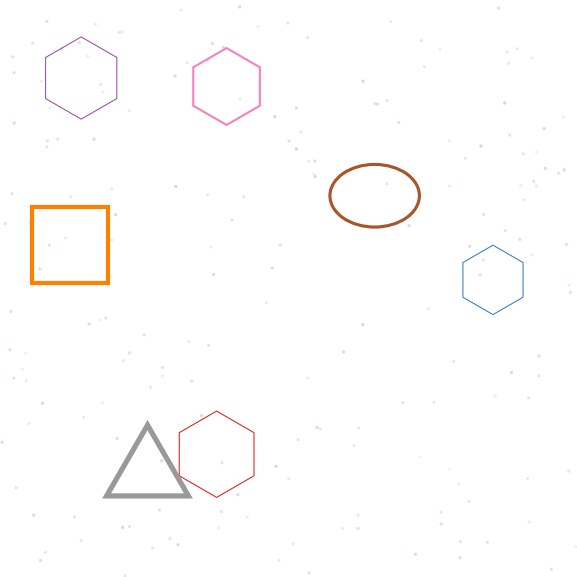[{"shape": "hexagon", "thickness": 0.5, "radius": 0.37, "center": [0.375, 0.213]}, {"shape": "hexagon", "thickness": 0.5, "radius": 0.3, "center": [0.854, 0.514]}, {"shape": "hexagon", "thickness": 0.5, "radius": 0.36, "center": [0.141, 0.864]}, {"shape": "square", "thickness": 2, "radius": 0.33, "center": [0.121, 0.575]}, {"shape": "oval", "thickness": 1.5, "radius": 0.39, "center": [0.649, 0.66]}, {"shape": "hexagon", "thickness": 1, "radius": 0.33, "center": [0.392, 0.849]}, {"shape": "triangle", "thickness": 2.5, "radius": 0.41, "center": [0.255, 0.181]}]